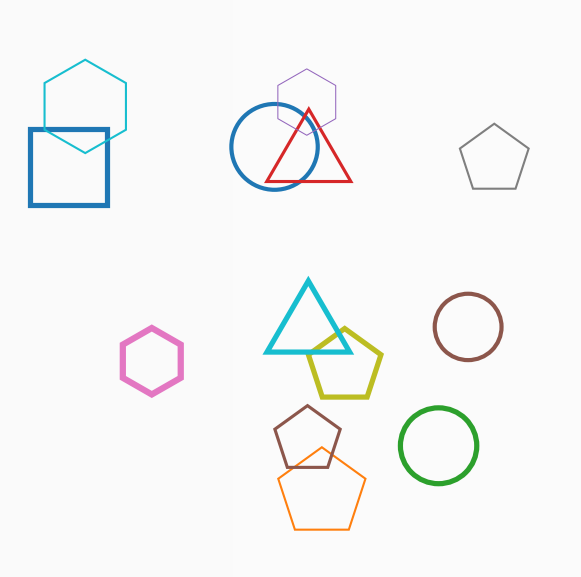[{"shape": "circle", "thickness": 2, "radius": 0.37, "center": [0.472, 0.745]}, {"shape": "square", "thickness": 2.5, "radius": 0.33, "center": [0.118, 0.71]}, {"shape": "pentagon", "thickness": 1, "radius": 0.39, "center": [0.554, 0.146]}, {"shape": "circle", "thickness": 2.5, "radius": 0.33, "center": [0.755, 0.227]}, {"shape": "triangle", "thickness": 1.5, "radius": 0.42, "center": [0.531, 0.727]}, {"shape": "hexagon", "thickness": 0.5, "radius": 0.29, "center": [0.528, 0.822]}, {"shape": "circle", "thickness": 2, "radius": 0.29, "center": [0.805, 0.433]}, {"shape": "pentagon", "thickness": 1.5, "radius": 0.3, "center": [0.529, 0.238]}, {"shape": "hexagon", "thickness": 3, "radius": 0.29, "center": [0.261, 0.374]}, {"shape": "pentagon", "thickness": 1, "radius": 0.31, "center": [0.85, 0.723]}, {"shape": "pentagon", "thickness": 2.5, "radius": 0.33, "center": [0.593, 0.365]}, {"shape": "hexagon", "thickness": 1, "radius": 0.4, "center": [0.147, 0.815]}, {"shape": "triangle", "thickness": 2.5, "radius": 0.41, "center": [0.53, 0.431]}]